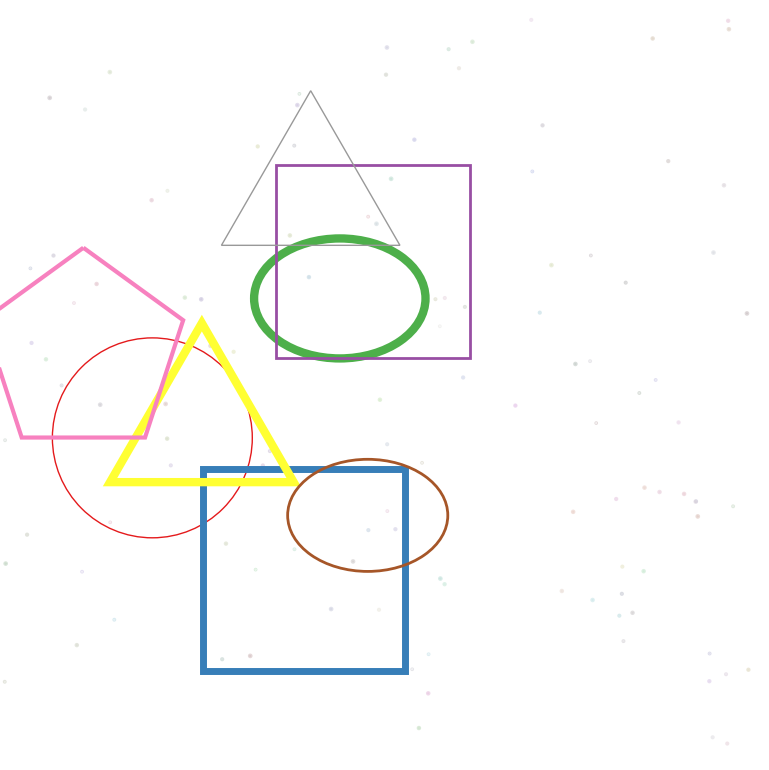[{"shape": "circle", "thickness": 0.5, "radius": 0.65, "center": [0.198, 0.431]}, {"shape": "square", "thickness": 2.5, "radius": 0.66, "center": [0.395, 0.26]}, {"shape": "oval", "thickness": 3, "radius": 0.56, "center": [0.441, 0.612]}, {"shape": "square", "thickness": 1, "radius": 0.63, "center": [0.484, 0.66]}, {"shape": "triangle", "thickness": 3, "radius": 0.69, "center": [0.262, 0.443]}, {"shape": "oval", "thickness": 1, "radius": 0.52, "center": [0.478, 0.331]}, {"shape": "pentagon", "thickness": 1.5, "radius": 0.68, "center": [0.108, 0.542]}, {"shape": "triangle", "thickness": 0.5, "radius": 0.67, "center": [0.403, 0.748]}]